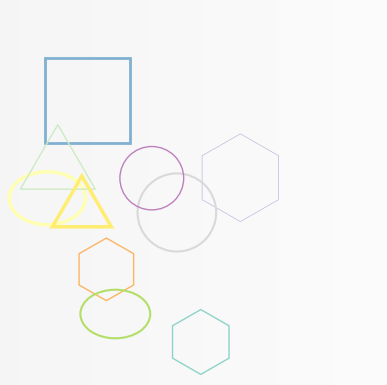[{"shape": "hexagon", "thickness": 1, "radius": 0.42, "center": [0.518, 0.112]}, {"shape": "oval", "thickness": 2.5, "radius": 0.49, "center": [0.122, 0.485]}, {"shape": "hexagon", "thickness": 0.5, "radius": 0.57, "center": [0.62, 0.538]}, {"shape": "square", "thickness": 2, "radius": 0.55, "center": [0.226, 0.74]}, {"shape": "hexagon", "thickness": 1, "radius": 0.41, "center": [0.274, 0.3]}, {"shape": "oval", "thickness": 1.5, "radius": 0.45, "center": [0.298, 0.184]}, {"shape": "circle", "thickness": 1.5, "radius": 0.51, "center": [0.456, 0.448]}, {"shape": "circle", "thickness": 1, "radius": 0.41, "center": [0.392, 0.537]}, {"shape": "triangle", "thickness": 1, "radius": 0.56, "center": [0.149, 0.565]}, {"shape": "triangle", "thickness": 2.5, "radius": 0.44, "center": [0.211, 0.455]}]